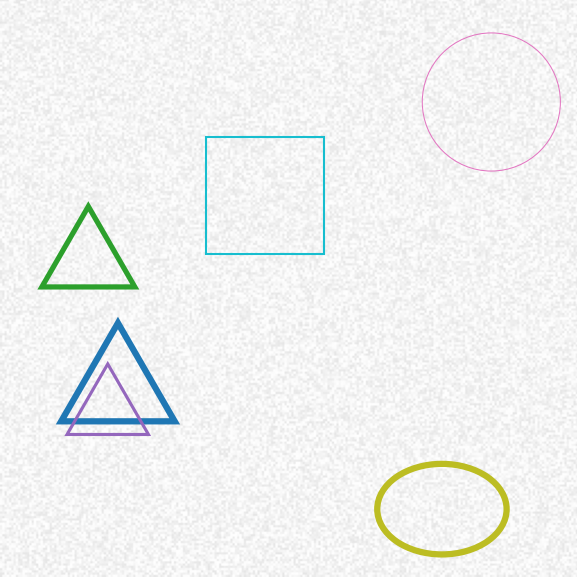[{"shape": "triangle", "thickness": 3, "radius": 0.57, "center": [0.204, 0.326]}, {"shape": "triangle", "thickness": 2.5, "radius": 0.46, "center": [0.153, 0.549]}, {"shape": "triangle", "thickness": 1.5, "radius": 0.41, "center": [0.187, 0.287]}, {"shape": "circle", "thickness": 0.5, "radius": 0.6, "center": [0.851, 0.823]}, {"shape": "oval", "thickness": 3, "radius": 0.56, "center": [0.765, 0.117]}, {"shape": "square", "thickness": 1, "radius": 0.51, "center": [0.458, 0.661]}]